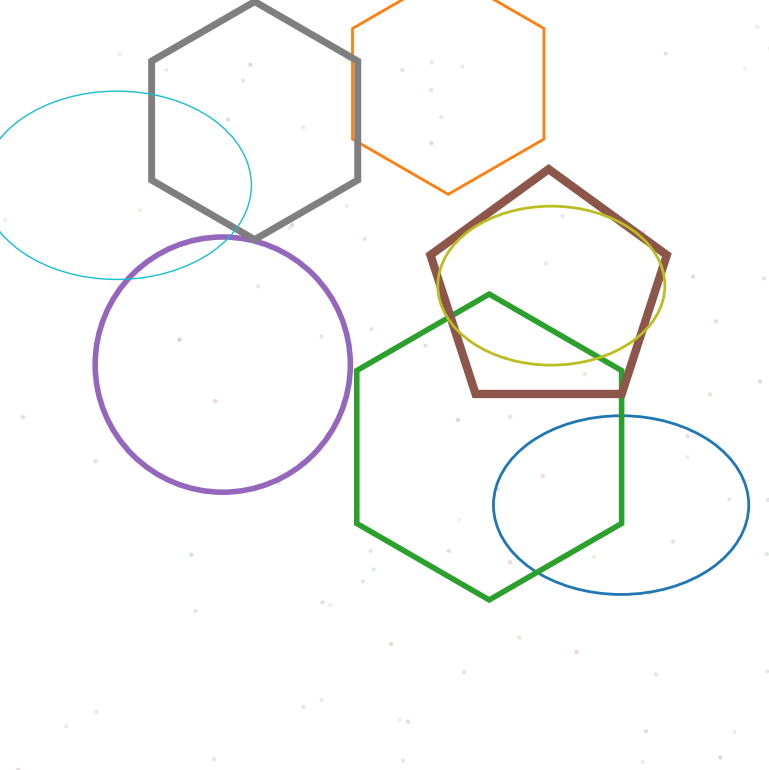[{"shape": "oval", "thickness": 1, "radius": 0.83, "center": [0.807, 0.344]}, {"shape": "hexagon", "thickness": 1, "radius": 0.72, "center": [0.582, 0.891]}, {"shape": "hexagon", "thickness": 2, "radius": 0.99, "center": [0.635, 0.419]}, {"shape": "circle", "thickness": 2, "radius": 0.83, "center": [0.289, 0.526]}, {"shape": "pentagon", "thickness": 3, "radius": 0.81, "center": [0.713, 0.619]}, {"shape": "hexagon", "thickness": 2.5, "radius": 0.77, "center": [0.331, 0.843]}, {"shape": "oval", "thickness": 1, "radius": 0.74, "center": [0.716, 0.629]}, {"shape": "oval", "thickness": 0.5, "radius": 0.87, "center": [0.152, 0.759]}]